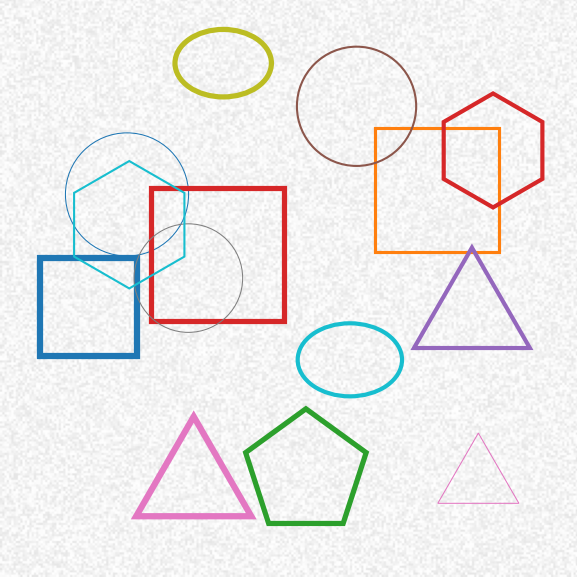[{"shape": "circle", "thickness": 0.5, "radius": 0.53, "center": [0.22, 0.662]}, {"shape": "square", "thickness": 3, "radius": 0.42, "center": [0.153, 0.468]}, {"shape": "square", "thickness": 1.5, "radius": 0.54, "center": [0.757, 0.67]}, {"shape": "pentagon", "thickness": 2.5, "radius": 0.55, "center": [0.53, 0.181]}, {"shape": "hexagon", "thickness": 2, "radius": 0.49, "center": [0.854, 0.739]}, {"shape": "square", "thickness": 2.5, "radius": 0.58, "center": [0.376, 0.559]}, {"shape": "triangle", "thickness": 2, "radius": 0.58, "center": [0.817, 0.454]}, {"shape": "circle", "thickness": 1, "radius": 0.52, "center": [0.617, 0.815]}, {"shape": "triangle", "thickness": 3, "radius": 0.58, "center": [0.335, 0.163]}, {"shape": "triangle", "thickness": 0.5, "radius": 0.41, "center": [0.828, 0.168]}, {"shape": "circle", "thickness": 0.5, "radius": 0.47, "center": [0.326, 0.518]}, {"shape": "oval", "thickness": 2.5, "radius": 0.42, "center": [0.386, 0.89]}, {"shape": "oval", "thickness": 2, "radius": 0.45, "center": [0.606, 0.376]}, {"shape": "hexagon", "thickness": 1, "radius": 0.55, "center": [0.224, 0.61]}]